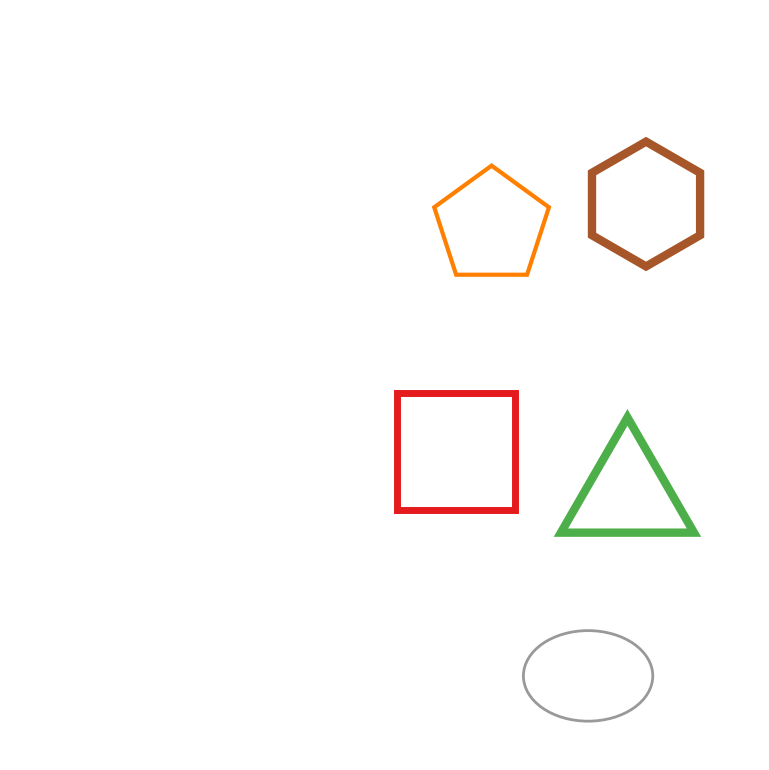[{"shape": "square", "thickness": 2.5, "radius": 0.38, "center": [0.592, 0.414]}, {"shape": "triangle", "thickness": 3, "radius": 0.5, "center": [0.815, 0.358]}, {"shape": "pentagon", "thickness": 1.5, "radius": 0.39, "center": [0.638, 0.707]}, {"shape": "hexagon", "thickness": 3, "radius": 0.41, "center": [0.839, 0.735]}, {"shape": "oval", "thickness": 1, "radius": 0.42, "center": [0.764, 0.122]}]